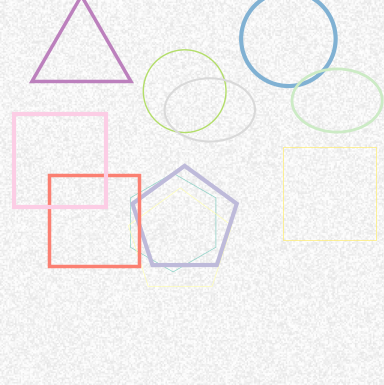[{"shape": "hexagon", "thickness": 0.5, "radius": 0.64, "center": [0.45, 0.422]}, {"shape": "pentagon", "thickness": 0.5, "radius": 0.71, "center": [0.468, 0.371]}, {"shape": "pentagon", "thickness": 3, "radius": 0.71, "center": [0.48, 0.427]}, {"shape": "square", "thickness": 2.5, "radius": 0.59, "center": [0.245, 0.427]}, {"shape": "circle", "thickness": 3, "radius": 0.61, "center": [0.749, 0.899]}, {"shape": "circle", "thickness": 1, "radius": 0.54, "center": [0.48, 0.763]}, {"shape": "square", "thickness": 3, "radius": 0.6, "center": [0.155, 0.583]}, {"shape": "oval", "thickness": 1.5, "radius": 0.59, "center": [0.545, 0.715]}, {"shape": "triangle", "thickness": 2.5, "radius": 0.74, "center": [0.212, 0.863]}, {"shape": "oval", "thickness": 2, "radius": 0.59, "center": [0.876, 0.739]}, {"shape": "square", "thickness": 0.5, "radius": 0.6, "center": [0.855, 0.497]}]